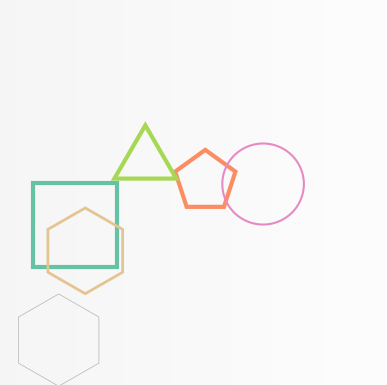[{"shape": "square", "thickness": 3, "radius": 0.54, "center": [0.194, 0.415]}, {"shape": "pentagon", "thickness": 3, "radius": 0.41, "center": [0.53, 0.529]}, {"shape": "circle", "thickness": 1.5, "radius": 0.53, "center": [0.679, 0.522]}, {"shape": "triangle", "thickness": 3, "radius": 0.46, "center": [0.375, 0.582]}, {"shape": "hexagon", "thickness": 2, "radius": 0.56, "center": [0.22, 0.349]}, {"shape": "hexagon", "thickness": 0.5, "radius": 0.6, "center": [0.151, 0.117]}]